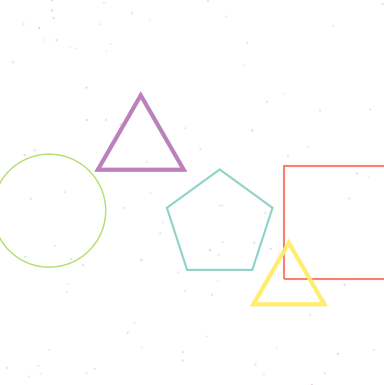[{"shape": "pentagon", "thickness": 1.5, "radius": 0.72, "center": [0.571, 0.416]}, {"shape": "square", "thickness": 1.5, "radius": 0.74, "center": [0.886, 0.422]}, {"shape": "circle", "thickness": 1, "radius": 0.73, "center": [0.128, 0.453]}, {"shape": "triangle", "thickness": 3, "radius": 0.64, "center": [0.366, 0.624]}, {"shape": "triangle", "thickness": 3, "radius": 0.53, "center": [0.75, 0.263]}]